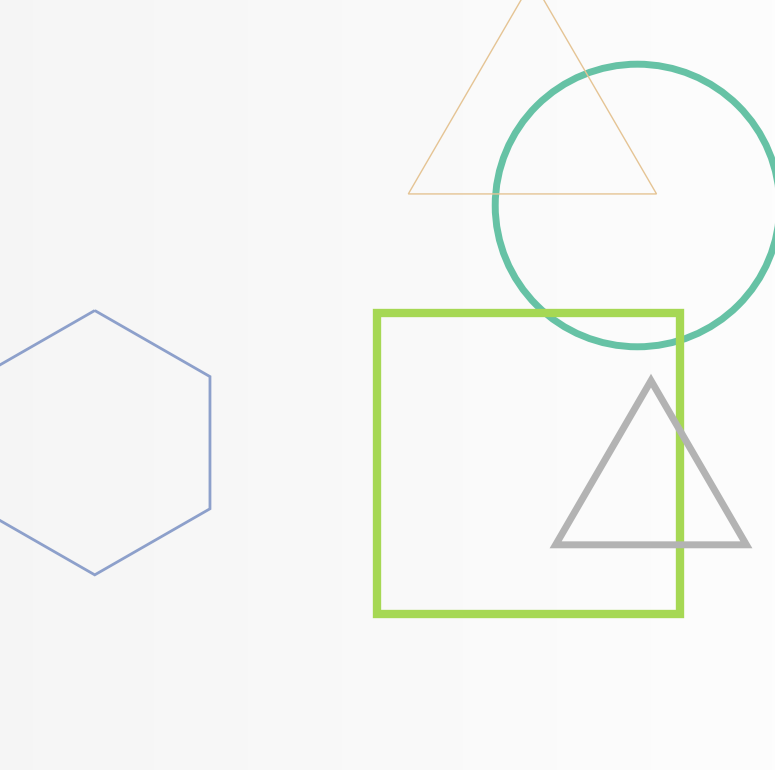[{"shape": "circle", "thickness": 2.5, "radius": 0.92, "center": [0.822, 0.733]}, {"shape": "hexagon", "thickness": 1, "radius": 0.86, "center": [0.122, 0.425]}, {"shape": "square", "thickness": 3, "radius": 0.98, "center": [0.682, 0.398]}, {"shape": "triangle", "thickness": 0.5, "radius": 0.92, "center": [0.687, 0.841]}, {"shape": "triangle", "thickness": 2.5, "radius": 0.71, "center": [0.84, 0.364]}]